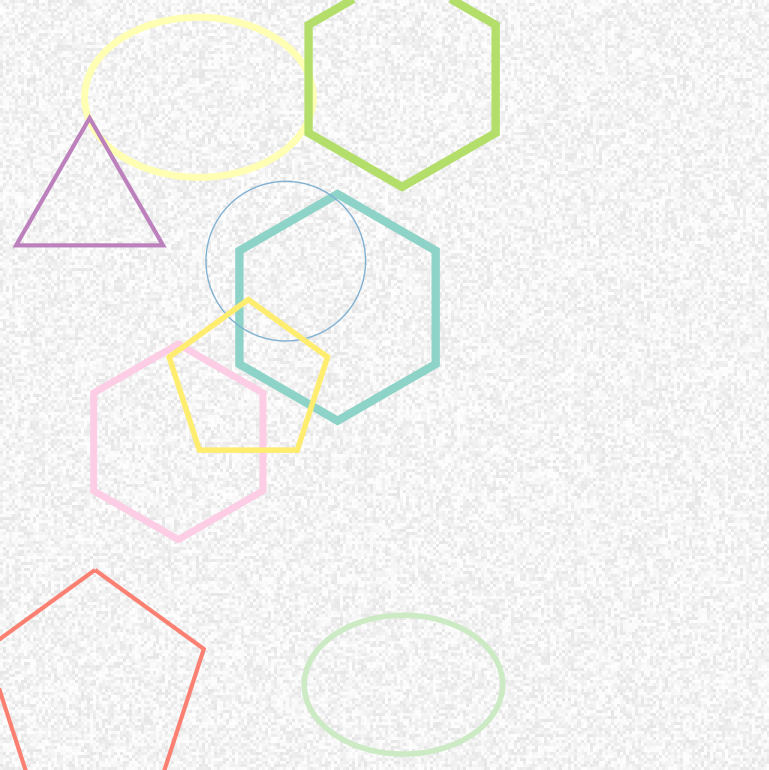[{"shape": "hexagon", "thickness": 3, "radius": 0.74, "center": [0.438, 0.601]}, {"shape": "oval", "thickness": 2.5, "radius": 0.74, "center": [0.258, 0.874]}, {"shape": "pentagon", "thickness": 1.5, "radius": 0.74, "center": [0.123, 0.111]}, {"shape": "circle", "thickness": 0.5, "radius": 0.52, "center": [0.371, 0.661]}, {"shape": "hexagon", "thickness": 3, "radius": 0.7, "center": [0.522, 0.898]}, {"shape": "hexagon", "thickness": 2.5, "radius": 0.63, "center": [0.232, 0.426]}, {"shape": "triangle", "thickness": 1.5, "radius": 0.55, "center": [0.116, 0.736]}, {"shape": "oval", "thickness": 2, "radius": 0.64, "center": [0.524, 0.111]}, {"shape": "pentagon", "thickness": 2, "radius": 0.54, "center": [0.323, 0.503]}]